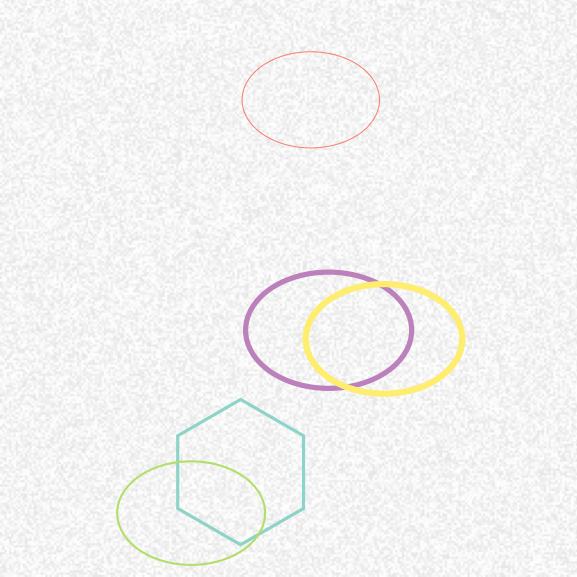[{"shape": "hexagon", "thickness": 1.5, "radius": 0.63, "center": [0.417, 0.182]}, {"shape": "oval", "thickness": 0.5, "radius": 0.59, "center": [0.538, 0.826]}, {"shape": "oval", "thickness": 1, "radius": 0.64, "center": [0.331, 0.111]}, {"shape": "oval", "thickness": 2.5, "radius": 0.72, "center": [0.569, 0.427]}, {"shape": "oval", "thickness": 3, "radius": 0.68, "center": [0.665, 0.412]}]